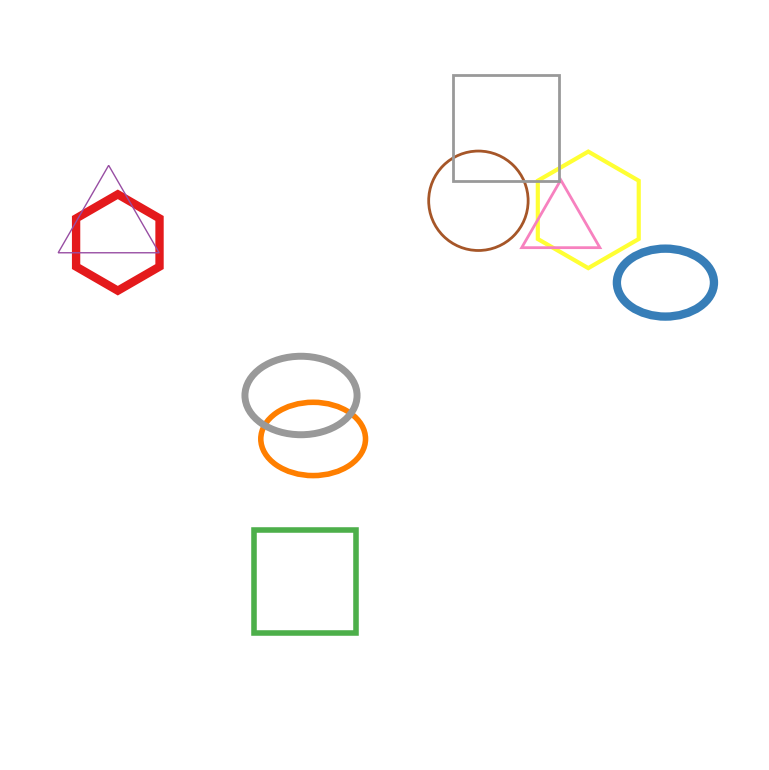[{"shape": "hexagon", "thickness": 3, "radius": 0.31, "center": [0.153, 0.685]}, {"shape": "oval", "thickness": 3, "radius": 0.32, "center": [0.864, 0.633]}, {"shape": "square", "thickness": 2, "radius": 0.33, "center": [0.396, 0.245]}, {"shape": "triangle", "thickness": 0.5, "radius": 0.38, "center": [0.141, 0.71]}, {"shape": "oval", "thickness": 2, "radius": 0.34, "center": [0.407, 0.43]}, {"shape": "hexagon", "thickness": 1.5, "radius": 0.38, "center": [0.764, 0.727]}, {"shape": "circle", "thickness": 1, "radius": 0.32, "center": [0.621, 0.739]}, {"shape": "triangle", "thickness": 1, "radius": 0.29, "center": [0.728, 0.708]}, {"shape": "square", "thickness": 1, "radius": 0.34, "center": [0.658, 0.833]}, {"shape": "oval", "thickness": 2.5, "radius": 0.36, "center": [0.391, 0.486]}]